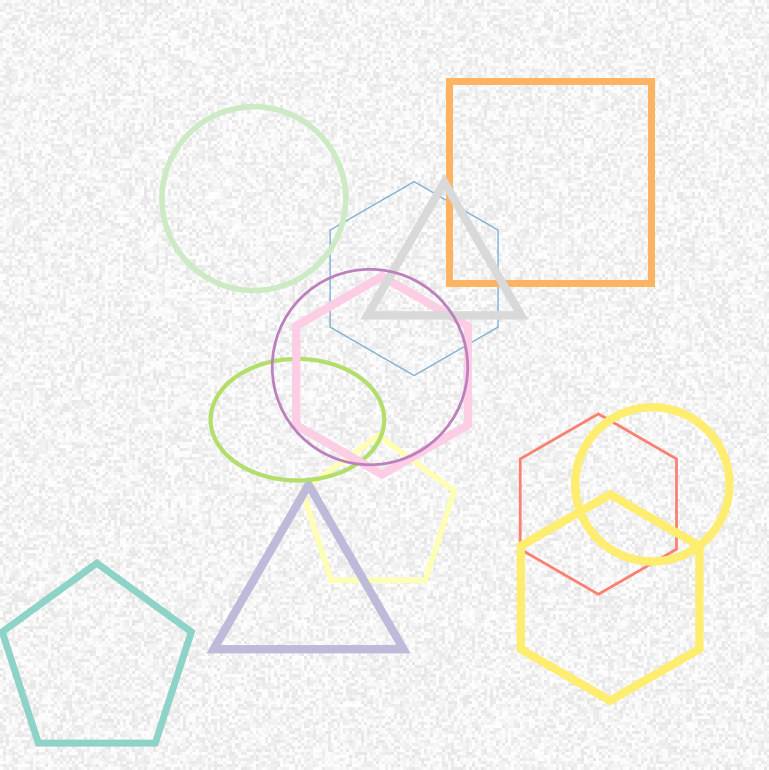[{"shape": "pentagon", "thickness": 2.5, "radius": 0.65, "center": [0.126, 0.139]}, {"shape": "pentagon", "thickness": 2, "radius": 0.52, "center": [0.491, 0.33]}, {"shape": "triangle", "thickness": 3, "radius": 0.71, "center": [0.401, 0.228]}, {"shape": "hexagon", "thickness": 1, "radius": 0.59, "center": [0.777, 0.345]}, {"shape": "hexagon", "thickness": 0.5, "radius": 0.63, "center": [0.538, 0.638]}, {"shape": "square", "thickness": 2.5, "radius": 0.66, "center": [0.714, 0.764]}, {"shape": "oval", "thickness": 1.5, "radius": 0.56, "center": [0.386, 0.455]}, {"shape": "hexagon", "thickness": 3, "radius": 0.64, "center": [0.496, 0.512]}, {"shape": "triangle", "thickness": 3, "radius": 0.58, "center": [0.577, 0.648]}, {"shape": "circle", "thickness": 1, "radius": 0.63, "center": [0.48, 0.523]}, {"shape": "circle", "thickness": 2, "radius": 0.6, "center": [0.33, 0.742]}, {"shape": "circle", "thickness": 3, "radius": 0.5, "center": [0.847, 0.371]}, {"shape": "hexagon", "thickness": 3, "radius": 0.67, "center": [0.792, 0.224]}]